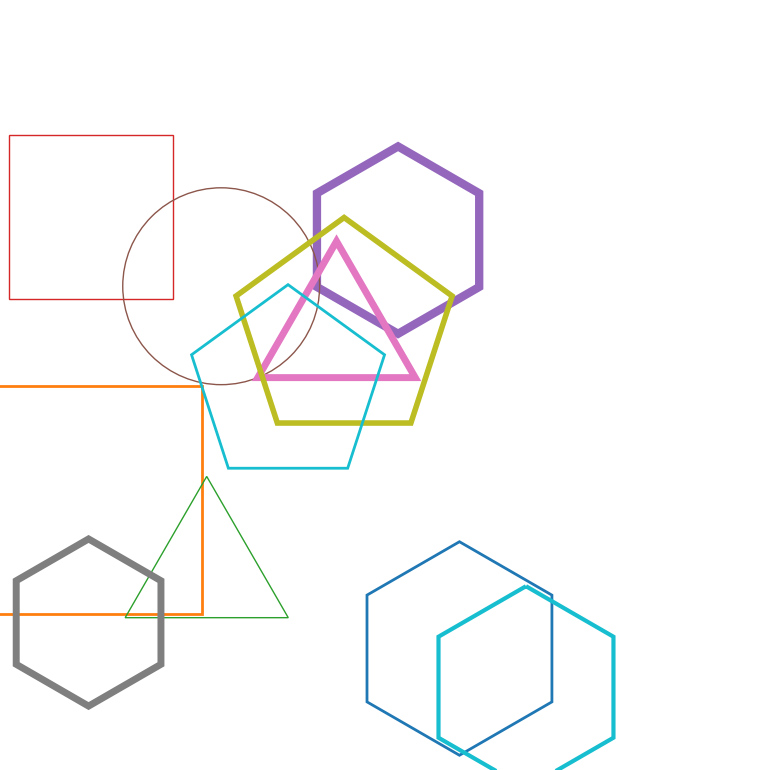[{"shape": "hexagon", "thickness": 1, "radius": 0.69, "center": [0.597, 0.158]}, {"shape": "square", "thickness": 1, "radius": 0.74, "center": [0.114, 0.351]}, {"shape": "triangle", "thickness": 0.5, "radius": 0.61, "center": [0.268, 0.259]}, {"shape": "square", "thickness": 0.5, "radius": 0.53, "center": [0.118, 0.718]}, {"shape": "hexagon", "thickness": 3, "radius": 0.61, "center": [0.517, 0.688]}, {"shape": "circle", "thickness": 0.5, "radius": 0.64, "center": [0.287, 0.628]}, {"shape": "triangle", "thickness": 2.5, "radius": 0.59, "center": [0.437, 0.569]}, {"shape": "hexagon", "thickness": 2.5, "radius": 0.54, "center": [0.115, 0.192]}, {"shape": "pentagon", "thickness": 2, "radius": 0.74, "center": [0.447, 0.57]}, {"shape": "pentagon", "thickness": 1, "radius": 0.66, "center": [0.374, 0.499]}, {"shape": "hexagon", "thickness": 1.5, "radius": 0.66, "center": [0.683, 0.108]}]